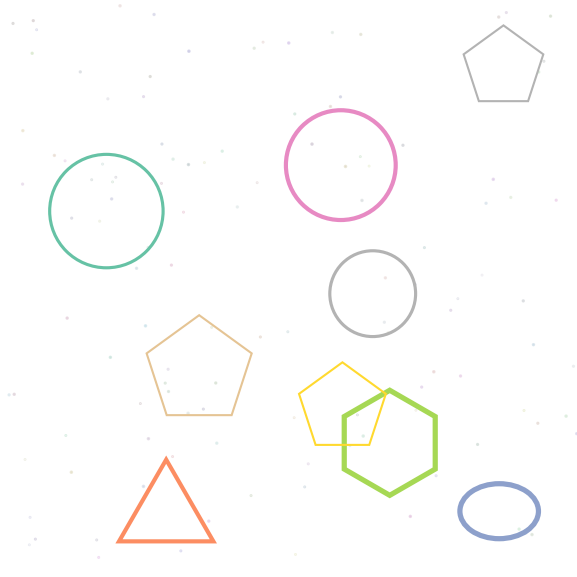[{"shape": "circle", "thickness": 1.5, "radius": 0.49, "center": [0.184, 0.634]}, {"shape": "triangle", "thickness": 2, "radius": 0.47, "center": [0.288, 0.109]}, {"shape": "oval", "thickness": 2.5, "radius": 0.34, "center": [0.864, 0.114]}, {"shape": "circle", "thickness": 2, "radius": 0.48, "center": [0.59, 0.713]}, {"shape": "hexagon", "thickness": 2.5, "radius": 0.45, "center": [0.675, 0.232]}, {"shape": "pentagon", "thickness": 1, "radius": 0.4, "center": [0.593, 0.293]}, {"shape": "pentagon", "thickness": 1, "radius": 0.48, "center": [0.345, 0.358]}, {"shape": "circle", "thickness": 1.5, "radius": 0.37, "center": [0.645, 0.491]}, {"shape": "pentagon", "thickness": 1, "radius": 0.36, "center": [0.872, 0.883]}]